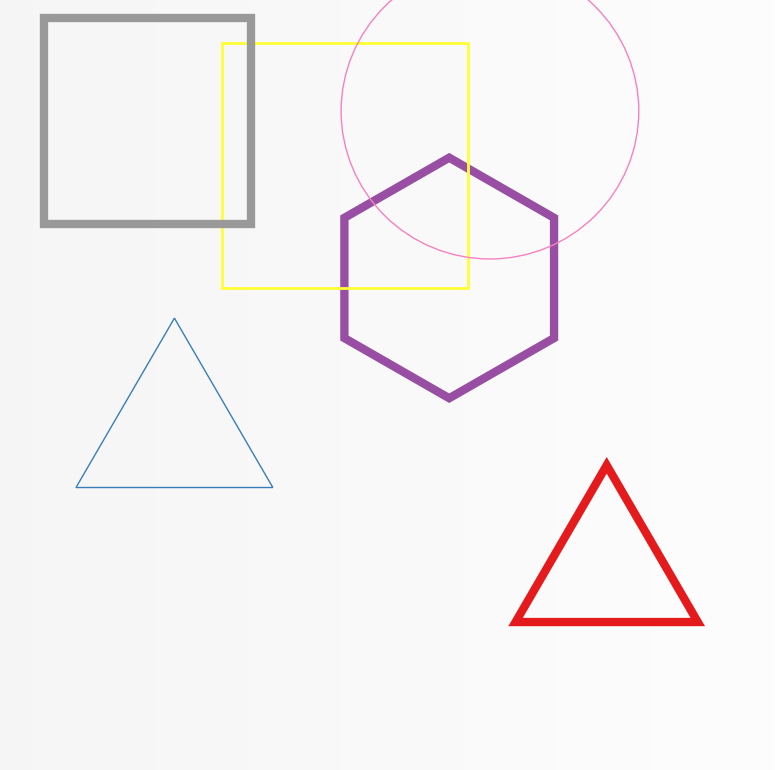[{"shape": "triangle", "thickness": 3, "radius": 0.68, "center": [0.783, 0.26]}, {"shape": "triangle", "thickness": 0.5, "radius": 0.73, "center": [0.225, 0.44]}, {"shape": "hexagon", "thickness": 3, "radius": 0.78, "center": [0.58, 0.639]}, {"shape": "square", "thickness": 1, "radius": 0.79, "center": [0.445, 0.785]}, {"shape": "circle", "thickness": 0.5, "radius": 0.96, "center": [0.632, 0.856]}, {"shape": "square", "thickness": 3, "radius": 0.67, "center": [0.19, 0.843]}]